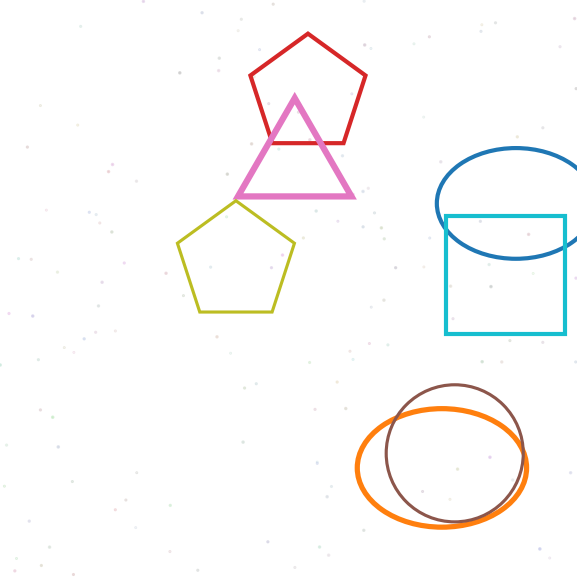[{"shape": "oval", "thickness": 2, "radius": 0.68, "center": [0.893, 0.647]}, {"shape": "oval", "thickness": 2.5, "radius": 0.73, "center": [0.765, 0.189]}, {"shape": "pentagon", "thickness": 2, "radius": 0.52, "center": [0.533, 0.836]}, {"shape": "circle", "thickness": 1.5, "radius": 0.59, "center": [0.787, 0.214]}, {"shape": "triangle", "thickness": 3, "radius": 0.57, "center": [0.51, 0.716]}, {"shape": "pentagon", "thickness": 1.5, "radius": 0.53, "center": [0.409, 0.545]}, {"shape": "square", "thickness": 2, "radius": 0.51, "center": [0.875, 0.523]}]